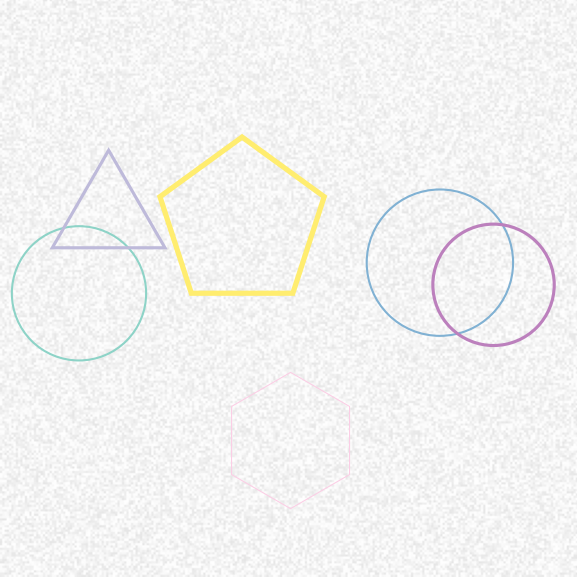[{"shape": "circle", "thickness": 1, "radius": 0.58, "center": [0.137, 0.491]}, {"shape": "triangle", "thickness": 1.5, "radius": 0.56, "center": [0.188, 0.626]}, {"shape": "circle", "thickness": 1, "radius": 0.63, "center": [0.762, 0.544]}, {"shape": "hexagon", "thickness": 0.5, "radius": 0.59, "center": [0.503, 0.236]}, {"shape": "circle", "thickness": 1.5, "radius": 0.53, "center": [0.855, 0.506]}, {"shape": "pentagon", "thickness": 2.5, "radius": 0.75, "center": [0.419, 0.612]}]